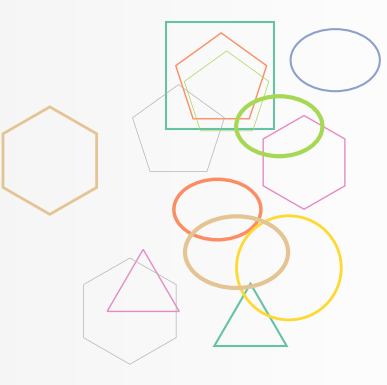[{"shape": "square", "thickness": 1.5, "radius": 0.7, "center": [0.568, 0.804]}, {"shape": "triangle", "thickness": 1.5, "radius": 0.54, "center": [0.646, 0.155]}, {"shape": "oval", "thickness": 2.5, "radius": 0.56, "center": [0.561, 0.456]}, {"shape": "pentagon", "thickness": 1, "radius": 0.62, "center": [0.571, 0.791]}, {"shape": "oval", "thickness": 1.5, "radius": 0.58, "center": [0.865, 0.844]}, {"shape": "hexagon", "thickness": 1, "radius": 0.61, "center": [0.785, 0.578]}, {"shape": "triangle", "thickness": 1, "radius": 0.54, "center": [0.369, 0.245]}, {"shape": "pentagon", "thickness": 0.5, "radius": 0.57, "center": [0.585, 0.753]}, {"shape": "oval", "thickness": 3, "radius": 0.56, "center": [0.721, 0.672]}, {"shape": "circle", "thickness": 2, "radius": 0.68, "center": [0.746, 0.304]}, {"shape": "oval", "thickness": 3, "radius": 0.67, "center": [0.611, 0.345]}, {"shape": "hexagon", "thickness": 2, "radius": 0.7, "center": [0.129, 0.583]}, {"shape": "pentagon", "thickness": 0.5, "radius": 0.62, "center": [0.461, 0.655]}, {"shape": "hexagon", "thickness": 0.5, "radius": 0.69, "center": [0.335, 0.192]}]